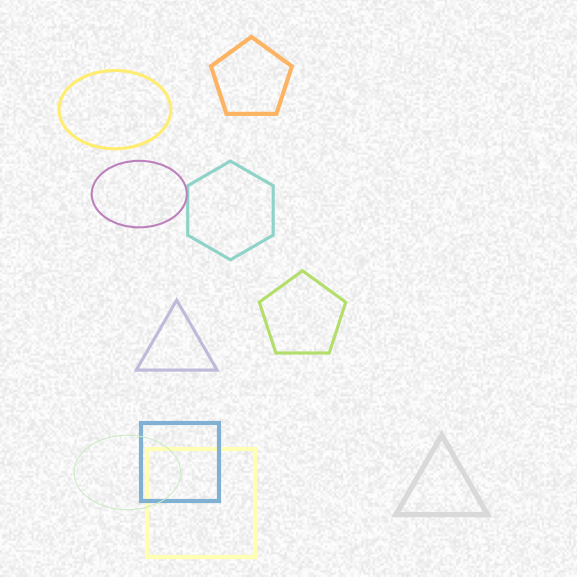[{"shape": "hexagon", "thickness": 1.5, "radius": 0.43, "center": [0.399, 0.635]}, {"shape": "square", "thickness": 2, "radius": 0.47, "center": [0.349, 0.128]}, {"shape": "triangle", "thickness": 1.5, "radius": 0.4, "center": [0.306, 0.399]}, {"shape": "square", "thickness": 2, "radius": 0.34, "center": [0.312, 0.199]}, {"shape": "pentagon", "thickness": 2, "radius": 0.37, "center": [0.435, 0.862]}, {"shape": "pentagon", "thickness": 1.5, "radius": 0.39, "center": [0.524, 0.452]}, {"shape": "triangle", "thickness": 2.5, "radius": 0.46, "center": [0.765, 0.154]}, {"shape": "oval", "thickness": 1, "radius": 0.41, "center": [0.241, 0.663]}, {"shape": "oval", "thickness": 0.5, "radius": 0.46, "center": [0.221, 0.181]}, {"shape": "oval", "thickness": 1.5, "radius": 0.48, "center": [0.199, 0.809]}]